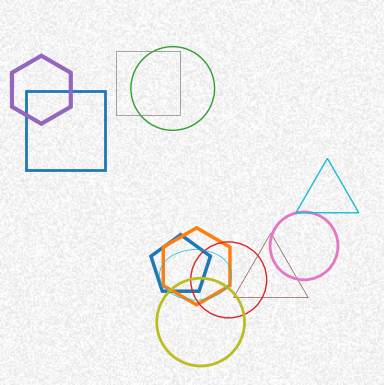[{"shape": "square", "thickness": 2, "radius": 0.51, "center": [0.171, 0.662]}, {"shape": "pentagon", "thickness": 2.5, "radius": 0.41, "center": [0.469, 0.309]}, {"shape": "hexagon", "thickness": 2.5, "radius": 0.5, "center": [0.511, 0.308]}, {"shape": "circle", "thickness": 1, "radius": 0.54, "center": [0.449, 0.77]}, {"shape": "circle", "thickness": 1, "radius": 0.49, "center": [0.594, 0.273]}, {"shape": "hexagon", "thickness": 3, "radius": 0.44, "center": [0.107, 0.767]}, {"shape": "triangle", "thickness": 0.5, "radius": 0.56, "center": [0.704, 0.283]}, {"shape": "circle", "thickness": 2, "radius": 0.44, "center": [0.79, 0.361]}, {"shape": "square", "thickness": 0.5, "radius": 0.41, "center": [0.384, 0.784]}, {"shape": "circle", "thickness": 2, "radius": 0.57, "center": [0.521, 0.163]}, {"shape": "oval", "thickness": 0.5, "radius": 0.47, "center": [0.508, 0.286]}, {"shape": "triangle", "thickness": 1, "radius": 0.47, "center": [0.85, 0.494]}]